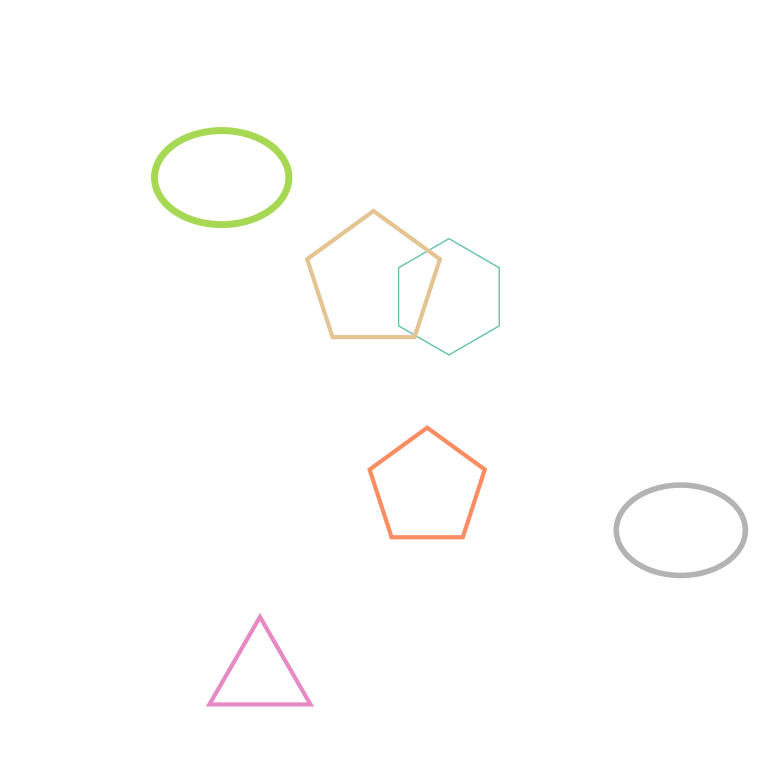[{"shape": "hexagon", "thickness": 0.5, "radius": 0.38, "center": [0.583, 0.615]}, {"shape": "pentagon", "thickness": 1.5, "radius": 0.39, "center": [0.555, 0.366]}, {"shape": "triangle", "thickness": 1.5, "radius": 0.38, "center": [0.338, 0.123]}, {"shape": "oval", "thickness": 2.5, "radius": 0.44, "center": [0.288, 0.769]}, {"shape": "pentagon", "thickness": 1.5, "radius": 0.45, "center": [0.485, 0.635]}, {"shape": "oval", "thickness": 2, "radius": 0.42, "center": [0.884, 0.311]}]